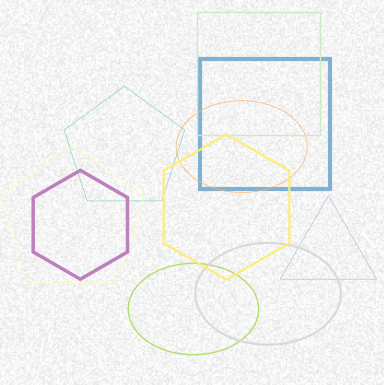[{"shape": "pentagon", "thickness": 0.5, "radius": 0.82, "center": [0.323, 0.612]}, {"shape": "pentagon", "thickness": 0.5, "radius": 0.99, "center": [0.187, 0.425]}, {"shape": "triangle", "thickness": 0.5, "radius": 0.72, "center": [0.853, 0.347]}, {"shape": "square", "thickness": 3, "radius": 0.85, "center": [0.688, 0.678]}, {"shape": "oval", "thickness": 0.5, "radius": 0.85, "center": [0.628, 0.619]}, {"shape": "oval", "thickness": 1, "radius": 0.85, "center": [0.502, 0.197]}, {"shape": "oval", "thickness": 1.5, "radius": 0.94, "center": [0.696, 0.237]}, {"shape": "hexagon", "thickness": 2.5, "radius": 0.71, "center": [0.209, 0.416]}, {"shape": "square", "thickness": 1, "radius": 0.8, "center": [0.671, 0.81]}, {"shape": "hexagon", "thickness": 1.5, "radius": 0.94, "center": [0.588, 0.462]}]